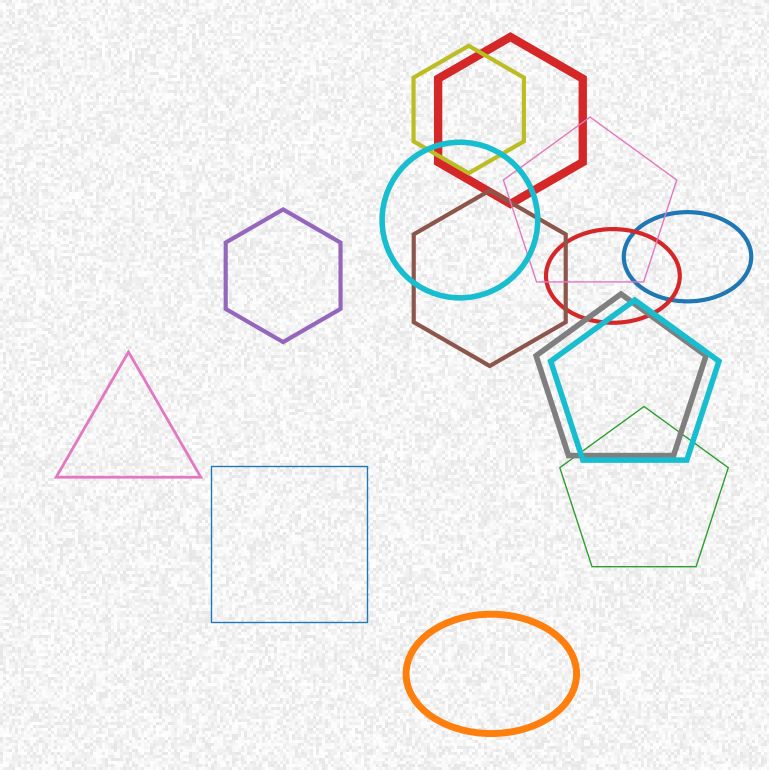[{"shape": "square", "thickness": 0.5, "radius": 0.51, "center": [0.376, 0.293]}, {"shape": "oval", "thickness": 1.5, "radius": 0.41, "center": [0.893, 0.667]}, {"shape": "oval", "thickness": 2.5, "radius": 0.55, "center": [0.638, 0.125]}, {"shape": "pentagon", "thickness": 0.5, "radius": 0.58, "center": [0.836, 0.357]}, {"shape": "hexagon", "thickness": 3, "radius": 0.54, "center": [0.663, 0.844]}, {"shape": "oval", "thickness": 1.5, "radius": 0.43, "center": [0.796, 0.642]}, {"shape": "hexagon", "thickness": 1.5, "radius": 0.43, "center": [0.368, 0.642]}, {"shape": "hexagon", "thickness": 1.5, "radius": 0.57, "center": [0.636, 0.639]}, {"shape": "triangle", "thickness": 1, "radius": 0.54, "center": [0.167, 0.434]}, {"shape": "pentagon", "thickness": 0.5, "radius": 0.59, "center": [0.766, 0.73]}, {"shape": "pentagon", "thickness": 2, "radius": 0.58, "center": [0.807, 0.502]}, {"shape": "hexagon", "thickness": 1.5, "radius": 0.41, "center": [0.609, 0.858]}, {"shape": "circle", "thickness": 2, "radius": 0.51, "center": [0.597, 0.714]}, {"shape": "pentagon", "thickness": 2, "radius": 0.57, "center": [0.824, 0.495]}]